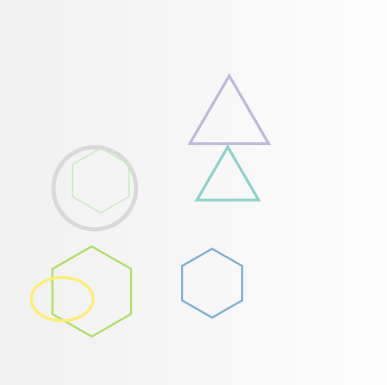[{"shape": "triangle", "thickness": 2, "radius": 0.46, "center": [0.588, 0.526]}, {"shape": "triangle", "thickness": 2, "radius": 0.59, "center": [0.592, 0.686]}, {"shape": "hexagon", "thickness": 1.5, "radius": 0.45, "center": [0.547, 0.264]}, {"shape": "hexagon", "thickness": 1.5, "radius": 0.59, "center": [0.237, 0.243]}, {"shape": "circle", "thickness": 3, "radius": 0.53, "center": [0.244, 0.511]}, {"shape": "hexagon", "thickness": 1, "radius": 0.42, "center": [0.26, 0.531]}, {"shape": "oval", "thickness": 2, "radius": 0.4, "center": [0.16, 0.223]}]